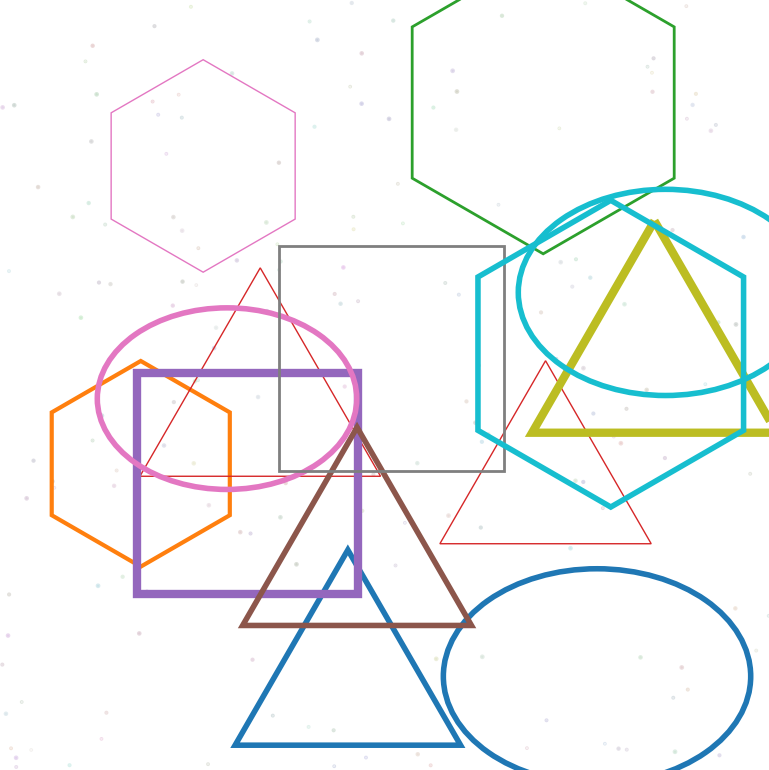[{"shape": "triangle", "thickness": 2, "radius": 0.85, "center": [0.452, 0.117]}, {"shape": "oval", "thickness": 2, "radius": 1.0, "center": [0.775, 0.122]}, {"shape": "hexagon", "thickness": 1.5, "radius": 0.67, "center": [0.183, 0.398]}, {"shape": "hexagon", "thickness": 1, "radius": 0.98, "center": [0.705, 0.867]}, {"shape": "triangle", "thickness": 0.5, "radius": 0.9, "center": [0.338, 0.472]}, {"shape": "triangle", "thickness": 0.5, "radius": 0.79, "center": [0.708, 0.373]}, {"shape": "square", "thickness": 3, "radius": 0.72, "center": [0.322, 0.372]}, {"shape": "triangle", "thickness": 2, "radius": 0.86, "center": [0.464, 0.273]}, {"shape": "oval", "thickness": 2, "radius": 0.84, "center": [0.295, 0.482]}, {"shape": "hexagon", "thickness": 0.5, "radius": 0.69, "center": [0.264, 0.784]}, {"shape": "square", "thickness": 1, "radius": 0.73, "center": [0.508, 0.534]}, {"shape": "triangle", "thickness": 3, "radius": 0.92, "center": [0.85, 0.53]}, {"shape": "oval", "thickness": 2, "radius": 0.96, "center": [0.864, 0.62]}, {"shape": "hexagon", "thickness": 2, "radius": 1.0, "center": [0.793, 0.541]}]